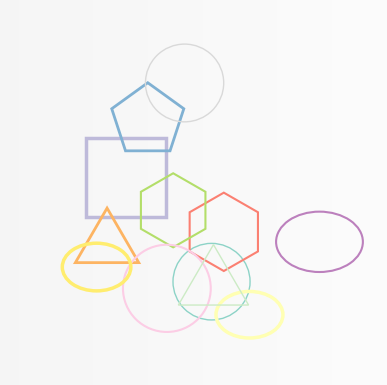[{"shape": "circle", "thickness": 1, "radius": 0.5, "center": [0.546, 0.268]}, {"shape": "oval", "thickness": 2.5, "radius": 0.43, "center": [0.644, 0.183]}, {"shape": "square", "thickness": 2.5, "radius": 0.52, "center": [0.326, 0.539]}, {"shape": "hexagon", "thickness": 1.5, "radius": 0.51, "center": [0.578, 0.398]}, {"shape": "pentagon", "thickness": 2, "radius": 0.49, "center": [0.381, 0.687]}, {"shape": "triangle", "thickness": 2, "radius": 0.47, "center": [0.276, 0.365]}, {"shape": "hexagon", "thickness": 1.5, "radius": 0.48, "center": [0.447, 0.454]}, {"shape": "circle", "thickness": 1.5, "radius": 0.57, "center": [0.431, 0.251]}, {"shape": "circle", "thickness": 1, "radius": 0.5, "center": [0.476, 0.784]}, {"shape": "oval", "thickness": 1.5, "radius": 0.56, "center": [0.824, 0.372]}, {"shape": "triangle", "thickness": 1, "radius": 0.52, "center": [0.551, 0.26]}, {"shape": "oval", "thickness": 2.5, "radius": 0.44, "center": [0.249, 0.306]}]